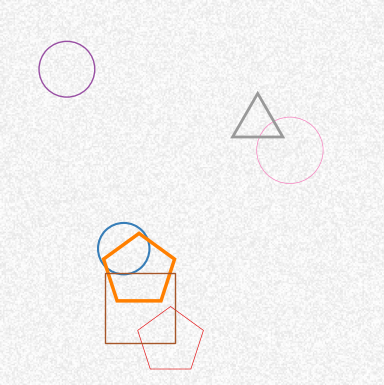[{"shape": "pentagon", "thickness": 0.5, "radius": 0.45, "center": [0.443, 0.114]}, {"shape": "circle", "thickness": 1.5, "radius": 0.33, "center": [0.321, 0.354]}, {"shape": "circle", "thickness": 1, "radius": 0.36, "center": [0.174, 0.82]}, {"shape": "pentagon", "thickness": 2.5, "radius": 0.48, "center": [0.361, 0.297]}, {"shape": "square", "thickness": 1, "radius": 0.45, "center": [0.365, 0.2]}, {"shape": "circle", "thickness": 0.5, "radius": 0.43, "center": [0.753, 0.61]}, {"shape": "triangle", "thickness": 2, "radius": 0.38, "center": [0.669, 0.682]}]